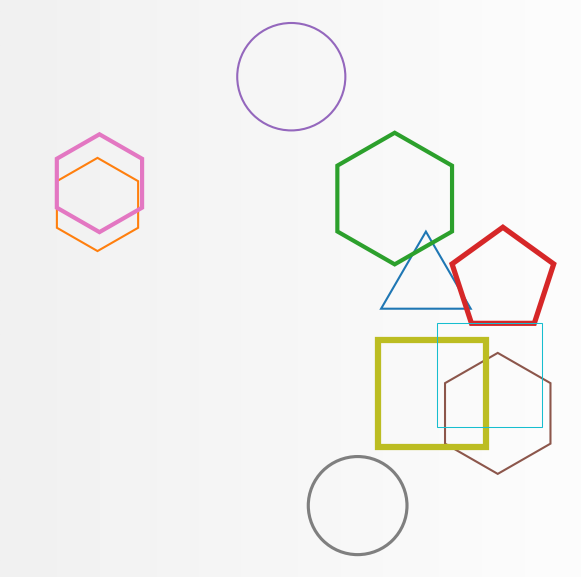[{"shape": "triangle", "thickness": 1, "radius": 0.45, "center": [0.733, 0.509]}, {"shape": "hexagon", "thickness": 1, "radius": 0.4, "center": [0.168, 0.645]}, {"shape": "hexagon", "thickness": 2, "radius": 0.57, "center": [0.679, 0.655]}, {"shape": "pentagon", "thickness": 2.5, "radius": 0.46, "center": [0.865, 0.514]}, {"shape": "circle", "thickness": 1, "radius": 0.47, "center": [0.501, 0.866]}, {"shape": "hexagon", "thickness": 1, "radius": 0.52, "center": [0.856, 0.283]}, {"shape": "hexagon", "thickness": 2, "radius": 0.42, "center": [0.171, 0.682]}, {"shape": "circle", "thickness": 1.5, "radius": 0.42, "center": [0.615, 0.124]}, {"shape": "square", "thickness": 3, "radius": 0.46, "center": [0.744, 0.318]}, {"shape": "square", "thickness": 0.5, "radius": 0.45, "center": [0.842, 0.349]}]